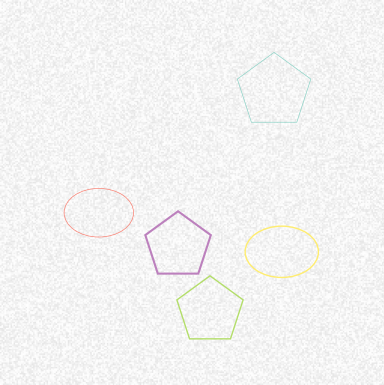[{"shape": "pentagon", "thickness": 0.5, "radius": 0.5, "center": [0.712, 0.764]}, {"shape": "oval", "thickness": 0.5, "radius": 0.45, "center": [0.257, 0.447]}, {"shape": "pentagon", "thickness": 1, "radius": 0.45, "center": [0.545, 0.193]}, {"shape": "pentagon", "thickness": 1.5, "radius": 0.45, "center": [0.462, 0.362]}, {"shape": "oval", "thickness": 1, "radius": 0.48, "center": [0.732, 0.346]}]